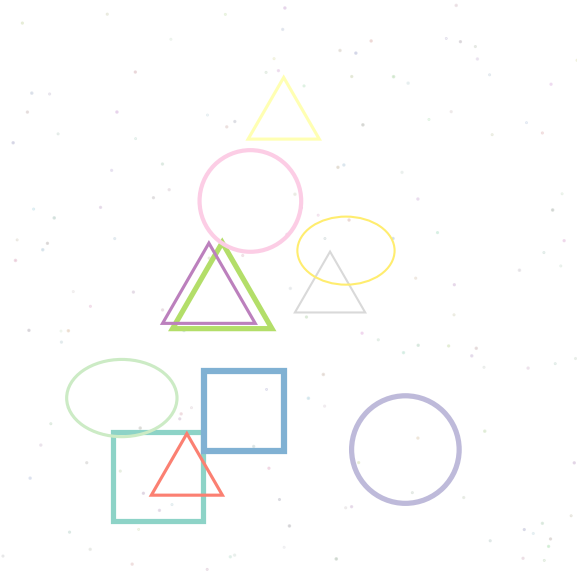[{"shape": "square", "thickness": 2.5, "radius": 0.39, "center": [0.273, 0.174]}, {"shape": "triangle", "thickness": 1.5, "radius": 0.36, "center": [0.491, 0.794]}, {"shape": "circle", "thickness": 2.5, "radius": 0.47, "center": [0.702, 0.221]}, {"shape": "triangle", "thickness": 1.5, "radius": 0.36, "center": [0.324, 0.177]}, {"shape": "square", "thickness": 3, "radius": 0.35, "center": [0.422, 0.288]}, {"shape": "triangle", "thickness": 2.5, "radius": 0.5, "center": [0.385, 0.48]}, {"shape": "circle", "thickness": 2, "radius": 0.44, "center": [0.434, 0.651]}, {"shape": "triangle", "thickness": 1, "radius": 0.35, "center": [0.572, 0.493]}, {"shape": "triangle", "thickness": 1.5, "radius": 0.46, "center": [0.362, 0.486]}, {"shape": "oval", "thickness": 1.5, "radius": 0.48, "center": [0.211, 0.31]}, {"shape": "oval", "thickness": 1, "radius": 0.42, "center": [0.599, 0.565]}]